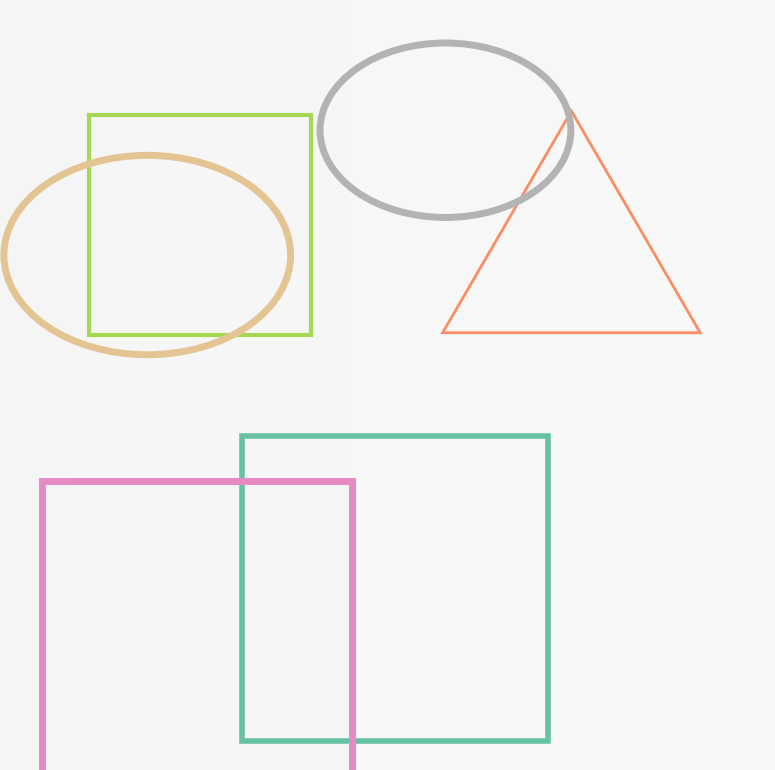[{"shape": "square", "thickness": 2, "radius": 0.99, "center": [0.51, 0.236]}, {"shape": "triangle", "thickness": 1, "radius": 0.96, "center": [0.737, 0.664]}, {"shape": "square", "thickness": 2.5, "radius": 1.0, "center": [0.254, 0.176]}, {"shape": "square", "thickness": 1.5, "radius": 0.72, "center": [0.258, 0.708]}, {"shape": "oval", "thickness": 2.5, "radius": 0.92, "center": [0.19, 0.669]}, {"shape": "oval", "thickness": 2.5, "radius": 0.81, "center": [0.575, 0.831]}]